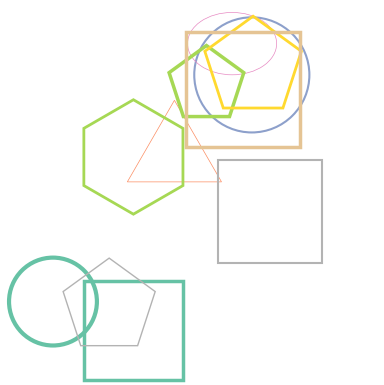[{"shape": "circle", "thickness": 3, "radius": 0.57, "center": [0.138, 0.217]}, {"shape": "square", "thickness": 2.5, "radius": 0.64, "center": [0.347, 0.141]}, {"shape": "triangle", "thickness": 0.5, "radius": 0.71, "center": [0.453, 0.598]}, {"shape": "circle", "thickness": 1.5, "radius": 0.75, "center": [0.654, 0.805]}, {"shape": "oval", "thickness": 0.5, "radius": 0.58, "center": [0.603, 0.887]}, {"shape": "hexagon", "thickness": 2, "radius": 0.74, "center": [0.347, 0.592]}, {"shape": "pentagon", "thickness": 2.5, "radius": 0.51, "center": [0.536, 0.78]}, {"shape": "pentagon", "thickness": 2, "radius": 0.66, "center": [0.657, 0.826]}, {"shape": "square", "thickness": 2.5, "radius": 0.74, "center": [0.631, 0.768]}, {"shape": "square", "thickness": 1.5, "radius": 0.67, "center": [0.701, 0.451]}, {"shape": "pentagon", "thickness": 1, "radius": 0.63, "center": [0.284, 0.204]}]